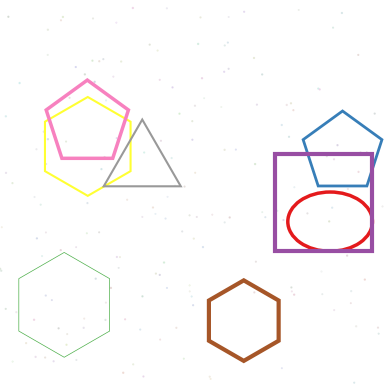[{"shape": "oval", "thickness": 2.5, "radius": 0.55, "center": [0.857, 0.424]}, {"shape": "pentagon", "thickness": 2, "radius": 0.54, "center": [0.89, 0.604]}, {"shape": "hexagon", "thickness": 0.5, "radius": 0.68, "center": [0.167, 0.208]}, {"shape": "square", "thickness": 3, "radius": 0.63, "center": [0.84, 0.474]}, {"shape": "hexagon", "thickness": 1.5, "radius": 0.64, "center": [0.228, 0.62]}, {"shape": "hexagon", "thickness": 3, "radius": 0.52, "center": [0.633, 0.167]}, {"shape": "pentagon", "thickness": 2.5, "radius": 0.56, "center": [0.227, 0.68]}, {"shape": "triangle", "thickness": 1.5, "radius": 0.58, "center": [0.369, 0.574]}]